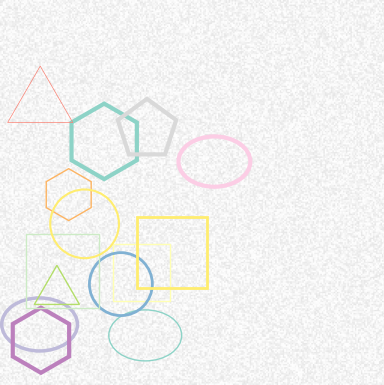[{"shape": "hexagon", "thickness": 3, "radius": 0.49, "center": [0.271, 0.633]}, {"shape": "oval", "thickness": 1, "radius": 0.47, "center": [0.377, 0.129]}, {"shape": "square", "thickness": 1, "radius": 0.37, "center": [0.369, 0.293]}, {"shape": "oval", "thickness": 2.5, "radius": 0.49, "center": [0.103, 0.157]}, {"shape": "triangle", "thickness": 0.5, "radius": 0.49, "center": [0.104, 0.731]}, {"shape": "circle", "thickness": 2, "radius": 0.41, "center": [0.314, 0.262]}, {"shape": "hexagon", "thickness": 1, "radius": 0.34, "center": [0.178, 0.494]}, {"shape": "triangle", "thickness": 1, "radius": 0.34, "center": [0.148, 0.243]}, {"shape": "oval", "thickness": 3, "radius": 0.47, "center": [0.557, 0.58]}, {"shape": "pentagon", "thickness": 3, "radius": 0.4, "center": [0.382, 0.663]}, {"shape": "hexagon", "thickness": 3, "radius": 0.42, "center": [0.106, 0.116]}, {"shape": "square", "thickness": 1, "radius": 0.48, "center": [0.162, 0.296]}, {"shape": "square", "thickness": 2, "radius": 0.46, "center": [0.447, 0.344]}, {"shape": "circle", "thickness": 1.5, "radius": 0.45, "center": [0.22, 0.419]}]